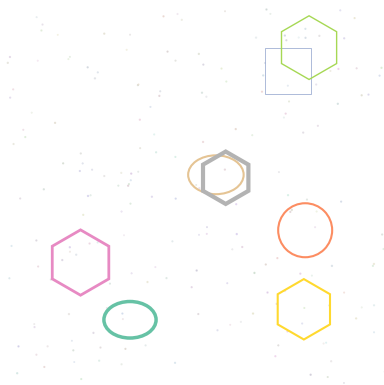[{"shape": "oval", "thickness": 2.5, "radius": 0.34, "center": [0.338, 0.169]}, {"shape": "circle", "thickness": 1.5, "radius": 0.35, "center": [0.793, 0.402]}, {"shape": "square", "thickness": 0.5, "radius": 0.3, "center": [0.747, 0.816]}, {"shape": "hexagon", "thickness": 2, "radius": 0.42, "center": [0.209, 0.318]}, {"shape": "hexagon", "thickness": 1, "radius": 0.41, "center": [0.803, 0.876]}, {"shape": "hexagon", "thickness": 1.5, "radius": 0.39, "center": [0.789, 0.197]}, {"shape": "oval", "thickness": 1.5, "radius": 0.36, "center": [0.561, 0.546]}, {"shape": "hexagon", "thickness": 3, "radius": 0.34, "center": [0.586, 0.538]}]